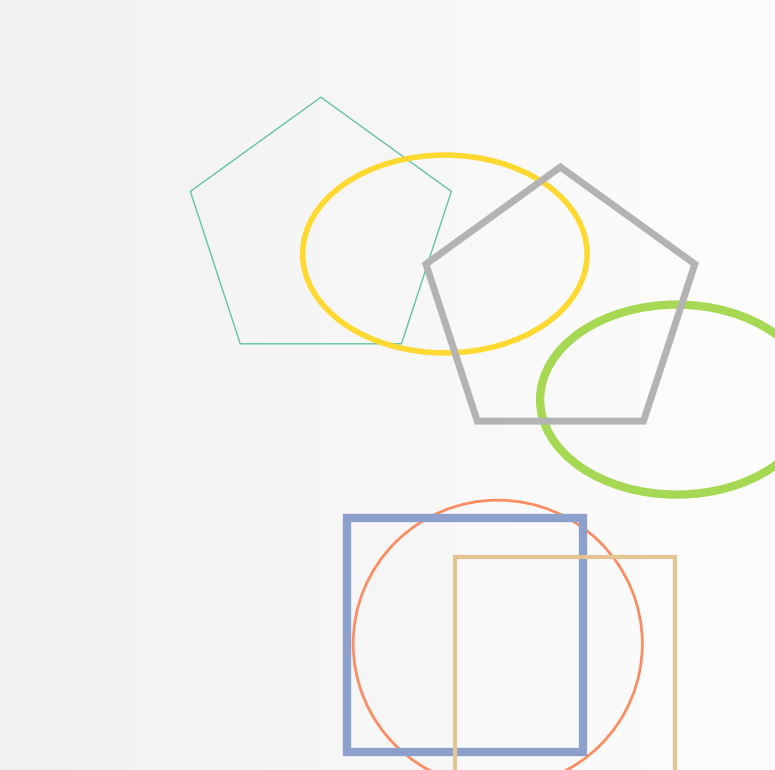[{"shape": "pentagon", "thickness": 0.5, "radius": 0.89, "center": [0.414, 0.697]}, {"shape": "circle", "thickness": 1, "radius": 0.93, "center": [0.642, 0.164]}, {"shape": "square", "thickness": 3, "radius": 0.76, "center": [0.6, 0.175]}, {"shape": "oval", "thickness": 3, "radius": 0.88, "center": [0.873, 0.481]}, {"shape": "oval", "thickness": 2, "radius": 0.92, "center": [0.574, 0.67]}, {"shape": "square", "thickness": 1.5, "radius": 0.71, "center": [0.729, 0.134]}, {"shape": "pentagon", "thickness": 2.5, "radius": 0.91, "center": [0.723, 0.601]}]